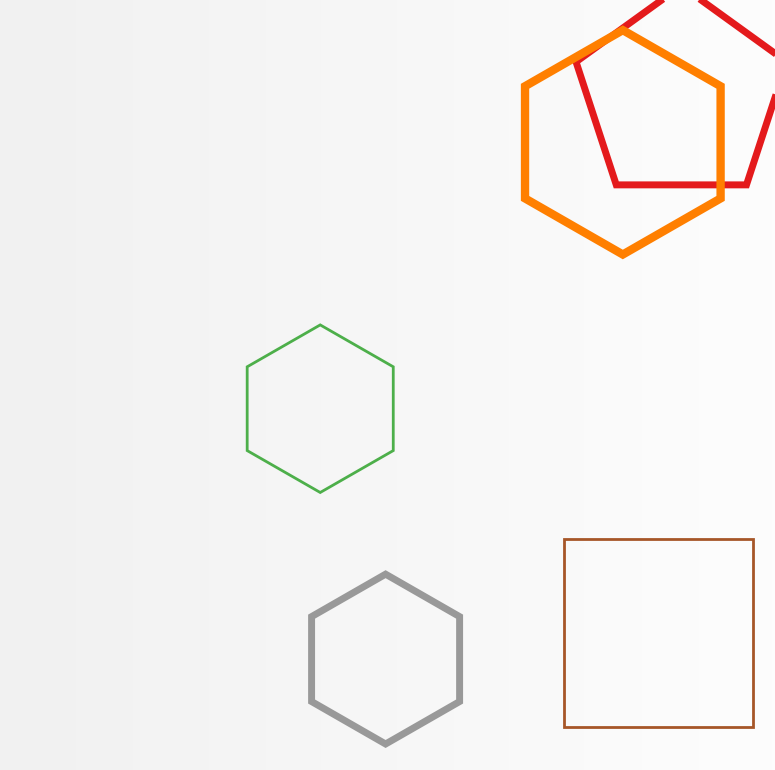[{"shape": "pentagon", "thickness": 2.5, "radius": 0.71, "center": [0.879, 0.876]}, {"shape": "hexagon", "thickness": 1, "radius": 0.54, "center": [0.413, 0.469]}, {"shape": "hexagon", "thickness": 3, "radius": 0.73, "center": [0.804, 0.815]}, {"shape": "square", "thickness": 1, "radius": 0.61, "center": [0.849, 0.178]}, {"shape": "hexagon", "thickness": 2.5, "radius": 0.55, "center": [0.498, 0.144]}]